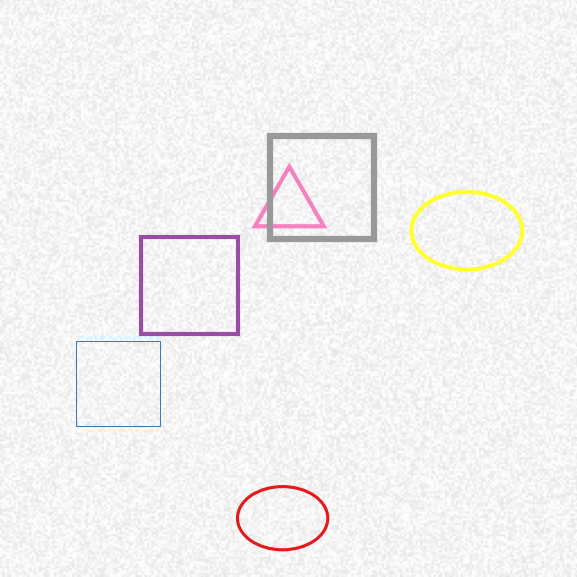[{"shape": "oval", "thickness": 1.5, "radius": 0.39, "center": [0.489, 0.102]}, {"shape": "square", "thickness": 0.5, "radius": 0.37, "center": [0.205, 0.335]}, {"shape": "square", "thickness": 2, "radius": 0.42, "center": [0.328, 0.505]}, {"shape": "oval", "thickness": 2, "radius": 0.48, "center": [0.808, 0.6]}, {"shape": "triangle", "thickness": 2, "radius": 0.34, "center": [0.501, 0.642]}, {"shape": "square", "thickness": 3, "radius": 0.45, "center": [0.558, 0.675]}]